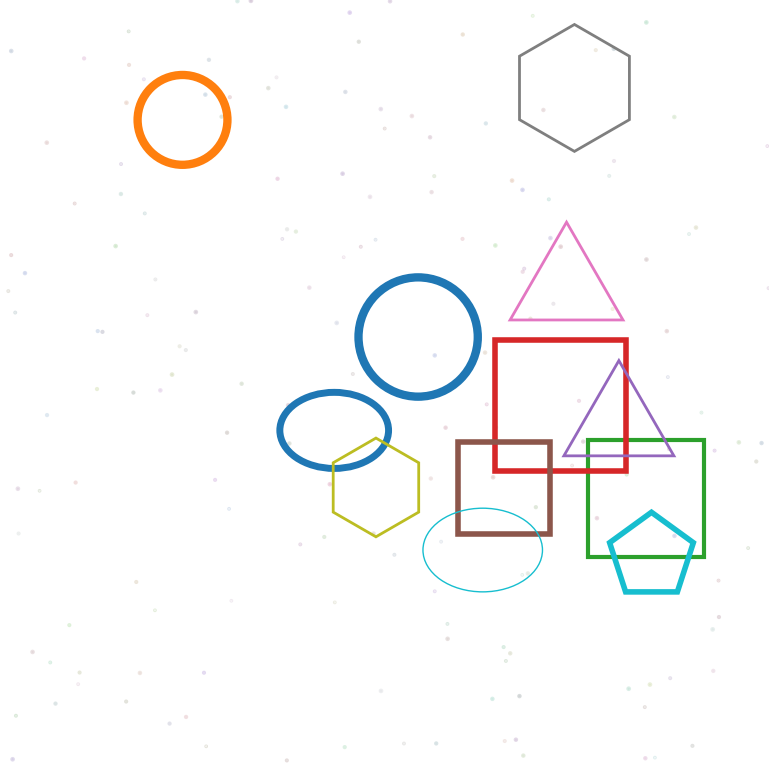[{"shape": "oval", "thickness": 2.5, "radius": 0.35, "center": [0.434, 0.441]}, {"shape": "circle", "thickness": 3, "radius": 0.39, "center": [0.543, 0.562]}, {"shape": "circle", "thickness": 3, "radius": 0.29, "center": [0.237, 0.844]}, {"shape": "square", "thickness": 1.5, "radius": 0.38, "center": [0.839, 0.353]}, {"shape": "square", "thickness": 2, "radius": 0.43, "center": [0.728, 0.474]}, {"shape": "triangle", "thickness": 1, "radius": 0.41, "center": [0.804, 0.449]}, {"shape": "square", "thickness": 2, "radius": 0.3, "center": [0.654, 0.366]}, {"shape": "triangle", "thickness": 1, "radius": 0.42, "center": [0.736, 0.627]}, {"shape": "hexagon", "thickness": 1, "radius": 0.41, "center": [0.746, 0.886]}, {"shape": "hexagon", "thickness": 1, "radius": 0.32, "center": [0.488, 0.367]}, {"shape": "oval", "thickness": 0.5, "radius": 0.39, "center": [0.627, 0.286]}, {"shape": "pentagon", "thickness": 2, "radius": 0.29, "center": [0.846, 0.278]}]